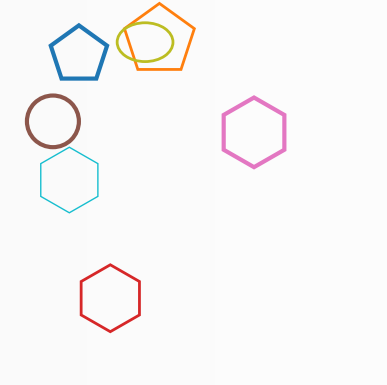[{"shape": "pentagon", "thickness": 3, "radius": 0.38, "center": [0.204, 0.858]}, {"shape": "pentagon", "thickness": 2, "radius": 0.47, "center": [0.411, 0.896]}, {"shape": "hexagon", "thickness": 2, "radius": 0.43, "center": [0.285, 0.225]}, {"shape": "circle", "thickness": 3, "radius": 0.34, "center": [0.137, 0.685]}, {"shape": "hexagon", "thickness": 3, "radius": 0.45, "center": [0.656, 0.656]}, {"shape": "oval", "thickness": 2, "radius": 0.36, "center": [0.374, 0.89]}, {"shape": "hexagon", "thickness": 1, "radius": 0.43, "center": [0.179, 0.532]}]